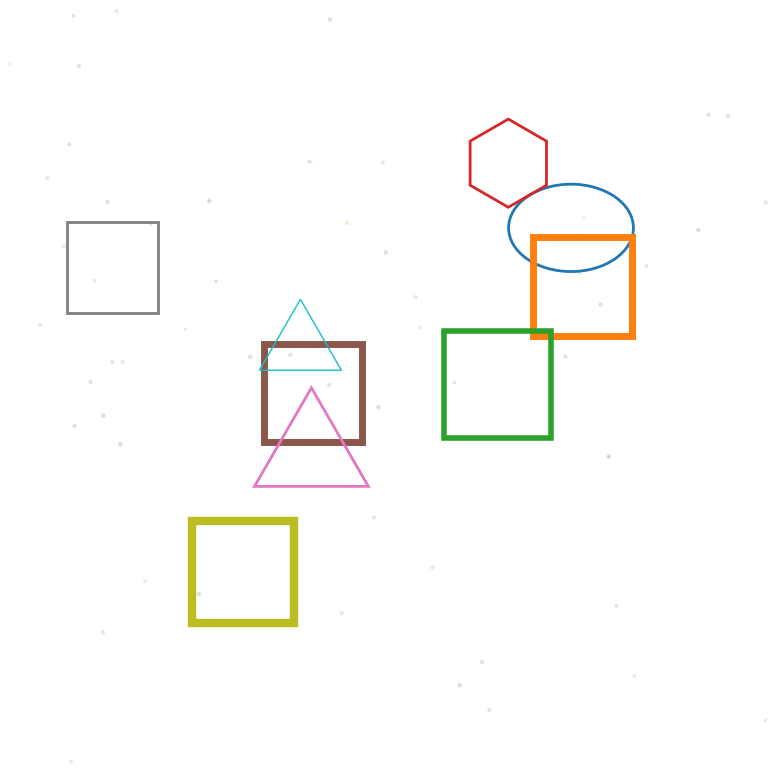[{"shape": "oval", "thickness": 1, "radius": 0.41, "center": [0.742, 0.704]}, {"shape": "square", "thickness": 2.5, "radius": 0.32, "center": [0.756, 0.628]}, {"shape": "square", "thickness": 2, "radius": 0.34, "center": [0.646, 0.501]}, {"shape": "hexagon", "thickness": 1, "radius": 0.29, "center": [0.66, 0.788]}, {"shape": "square", "thickness": 2.5, "radius": 0.32, "center": [0.407, 0.489]}, {"shape": "triangle", "thickness": 1, "radius": 0.43, "center": [0.404, 0.411]}, {"shape": "square", "thickness": 1, "radius": 0.3, "center": [0.146, 0.653]}, {"shape": "square", "thickness": 3, "radius": 0.33, "center": [0.316, 0.257]}, {"shape": "triangle", "thickness": 0.5, "radius": 0.31, "center": [0.39, 0.55]}]